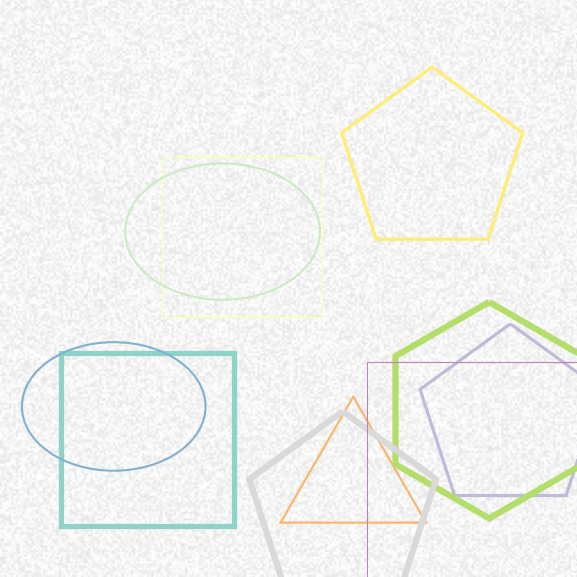[{"shape": "square", "thickness": 2.5, "radius": 0.75, "center": [0.255, 0.238]}, {"shape": "square", "thickness": 0.5, "radius": 0.7, "center": [0.419, 0.589]}, {"shape": "pentagon", "thickness": 1.5, "radius": 0.82, "center": [0.884, 0.274]}, {"shape": "oval", "thickness": 1, "radius": 0.8, "center": [0.197, 0.295]}, {"shape": "triangle", "thickness": 1, "radius": 0.73, "center": [0.612, 0.167]}, {"shape": "hexagon", "thickness": 3, "radius": 0.94, "center": [0.847, 0.289]}, {"shape": "pentagon", "thickness": 3, "radius": 0.85, "center": [0.593, 0.117]}, {"shape": "square", "thickness": 0.5, "radius": 0.96, "center": [0.827, 0.181]}, {"shape": "oval", "thickness": 1, "radius": 0.84, "center": [0.385, 0.598]}, {"shape": "pentagon", "thickness": 1.5, "radius": 0.82, "center": [0.748, 0.718]}]